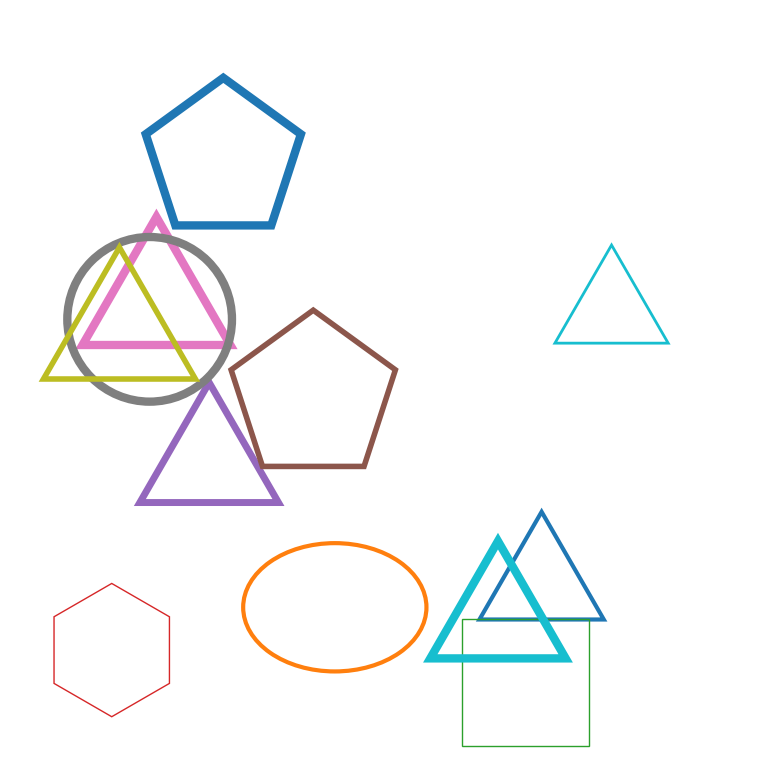[{"shape": "pentagon", "thickness": 3, "radius": 0.53, "center": [0.29, 0.793]}, {"shape": "triangle", "thickness": 1.5, "radius": 0.47, "center": [0.703, 0.242]}, {"shape": "oval", "thickness": 1.5, "radius": 0.6, "center": [0.435, 0.211]}, {"shape": "square", "thickness": 0.5, "radius": 0.41, "center": [0.682, 0.114]}, {"shape": "hexagon", "thickness": 0.5, "radius": 0.43, "center": [0.145, 0.156]}, {"shape": "triangle", "thickness": 2.5, "radius": 0.52, "center": [0.272, 0.399]}, {"shape": "pentagon", "thickness": 2, "radius": 0.56, "center": [0.407, 0.485]}, {"shape": "triangle", "thickness": 3, "radius": 0.55, "center": [0.203, 0.607]}, {"shape": "circle", "thickness": 3, "radius": 0.53, "center": [0.194, 0.585]}, {"shape": "triangle", "thickness": 2, "radius": 0.57, "center": [0.155, 0.565]}, {"shape": "triangle", "thickness": 1, "radius": 0.42, "center": [0.794, 0.597]}, {"shape": "triangle", "thickness": 3, "radius": 0.51, "center": [0.647, 0.196]}]